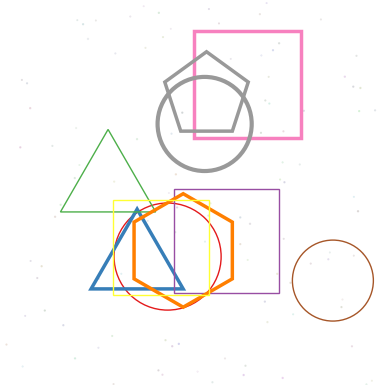[{"shape": "circle", "thickness": 1, "radius": 0.7, "center": [0.435, 0.334]}, {"shape": "triangle", "thickness": 2.5, "radius": 0.69, "center": [0.356, 0.319]}, {"shape": "triangle", "thickness": 1, "radius": 0.71, "center": [0.281, 0.521]}, {"shape": "square", "thickness": 1, "radius": 0.68, "center": [0.588, 0.374]}, {"shape": "hexagon", "thickness": 2.5, "radius": 0.74, "center": [0.476, 0.349]}, {"shape": "square", "thickness": 1, "radius": 0.62, "center": [0.418, 0.358]}, {"shape": "circle", "thickness": 1, "radius": 0.53, "center": [0.865, 0.271]}, {"shape": "square", "thickness": 2.5, "radius": 0.69, "center": [0.642, 0.78]}, {"shape": "circle", "thickness": 3, "radius": 0.61, "center": [0.532, 0.678]}, {"shape": "pentagon", "thickness": 2.5, "radius": 0.57, "center": [0.536, 0.752]}]